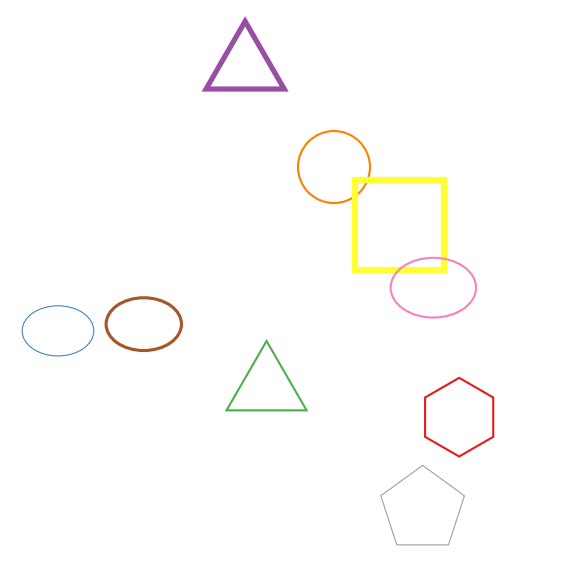[{"shape": "hexagon", "thickness": 1, "radius": 0.34, "center": [0.795, 0.277]}, {"shape": "oval", "thickness": 0.5, "radius": 0.31, "center": [0.1, 0.426]}, {"shape": "triangle", "thickness": 1, "radius": 0.4, "center": [0.462, 0.329]}, {"shape": "triangle", "thickness": 2.5, "radius": 0.39, "center": [0.424, 0.884]}, {"shape": "circle", "thickness": 1, "radius": 0.31, "center": [0.578, 0.71]}, {"shape": "square", "thickness": 3, "radius": 0.39, "center": [0.692, 0.609]}, {"shape": "oval", "thickness": 1.5, "radius": 0.33, "center": [0.249, 0.438]}, {"shape": "oval", "thickness": 1, "radius": 0.37, "center": [0.75, 0.501]}, {"shape": "pentagon", "thickness": 0.5, "radius": 0.38, "center": [0.732, 0.117]}]